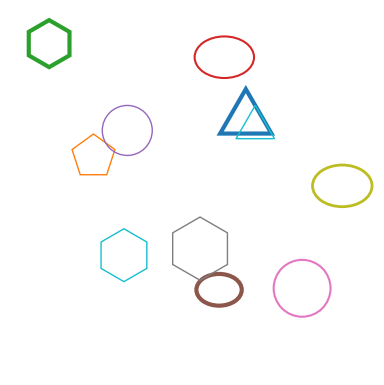[{"shape": "triangle", "thickness": 3, "radius": 0.38, "center": [0.638, 0.692]}, {"shape": "pentagon", "thickness": 1, "radius": 0.29, "center": [0.243, 0.593]}, {"shape": "hexagon", "thickness": 3, "radius": 0.31, "center": [0.128, 0.887]}, {"shape": "oval", "thickness": 1.5, "radius": 0.39, "center": [0.583, 0.851]}, {"shape": "circle", "thickness": 1, "radius": 0.32, "center": [0.331, 0.661]}, {"shape": "oval", "thickness": 3, "radius": 0.29, "center": [0.569, 0.247]}, {"shape": "circle", "thickness": 1.5, "radius": 0.37, "center": [0.785, 0.251]}, {"shape": "hexagon", "thickness": 1, "radius": 0.41, "center": [0.52, 0.354]}, {"shape": "oval", "thickness": 2, "radius": 0.39, "center": [0.889, 0.517]}, {"shape": "hexagon", "thickness": 1, "radius": 0.34, "center": [0.322, 0.337]}, {"shape": "triangle", "thickness": 1, "radius": 0.29, "center": [0.663, 0.669]}]